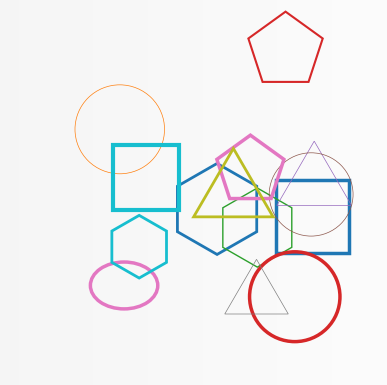[{"shape": "square", "thickness": 2.5, "radius": 0.47, "center": [0.807, 0.438]}, {"shape": "hexagon", "thickness": 2, "radius": 0.59, "center": [0.56, 0.457]}, {"shape": "circle", "thickness": 0.5, "radius": 0.58, "center": [0.309, 0.664]}, {"shape": "hexagon", "thickness": 1, "radius": 0.51, "center": [0.664, 0.409]}, {"shape": "pentagon", "thickness": 1.5, "radius": 0.5, "center": [0.737, 0.869]}, {"shape": "circle", "thickness": 2.5, "radius": 0.58, "center": [0.761, 0.229]}, {"shape": "triangle", "thickness": 0.5, "radius": 0.56, "center": [0.811, 0.522]}, {"shape": "circle", "thickness": 0.5, "radius": 0.54, "center": [0.803, 0.495]}, {"shape": "oval", "thickness": 2.5, "radius": 0.43, "center": [0.32, 0.259]}, {"shape": "pentagon", "thickness": 2.5, "radius": 0.45, "center": [0.646, 0.558]}, {"shape": "triangle", "thickness": 0.5, "radius": 0.47, "center": [0.662, 0.232]}, {"shape": "triangle", "thickness": 2, "radius": 0.59, "center": [0.602, 0.496]}, {"shape": "hexagon", "thickness": 2, "radius": 0.41, "center": [0.359, 0.359]}, {"shape": "square", "thickness": 3, "radius": 0.42, "center": [0.377, 0.539]}]